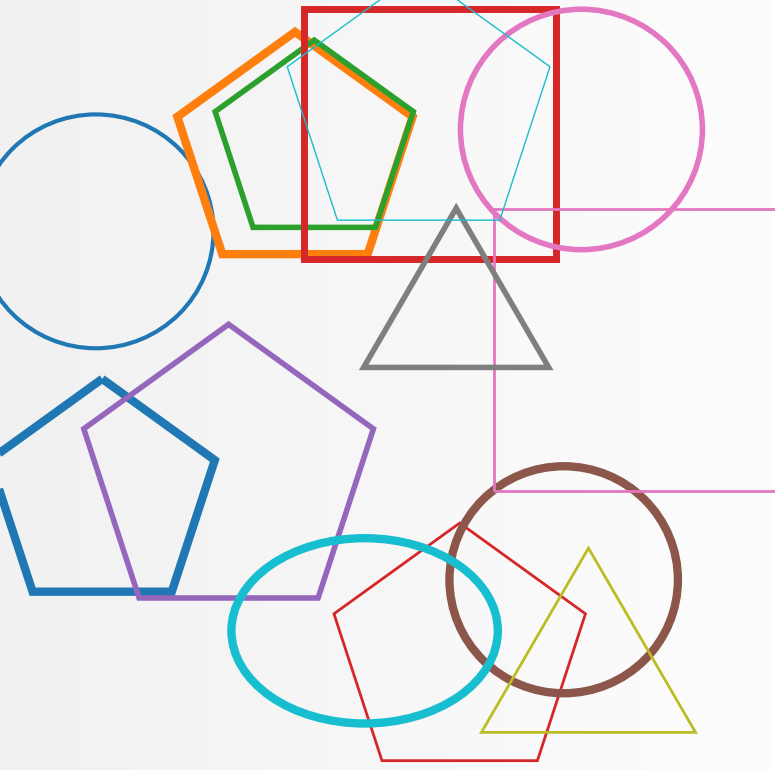[{"shape": "pentagon", "thickness": 3, "radius": 0.76, "center": [0.132, 0.355]}, {"shape": "circle", "thickness": 1.5, "radius": 0.76, "center": [0.124, 0.7]}, {"shape": "pentagon", "thickness": 3, "radius": 0.8, "center": [0.381, 0.799]}, {"shape": "pentagon", "thickness": 2, "radius": 0.67, "center": [0.406, 0.813]}, {"shape": "pentagon", "thickness": 1, "radius": 0.85, "center": [0.593, 0.15]}, {"shape": "square", "thickness": 2.5, "radius": 0.81, "center": [0.555, 0.826]}, {"shape": "pentagon", "thickness": 2, "radius": 0.98, "center": [0.295, 0.382]}, {"shape": "circle", "thickness": 3, "radius": 0.74, "center": [0.727, 0.247]}, {"shape": "square", "thickness": 1, "radius": 0.91, "center": [0.821, 0.546]}, {"shape": "circle", "thickness": 2, "radius": 0.78, "center": [0.75, 0.832]}, {"shape": "triangle", "thickness": 2, "radius": 0.69, "center": [0.589, 0.592]}, {"shape": "triangle", "thickness": 1, "radius": 0.8, "center": [0.759, 0.129]}, {"shape": "pentagon", "thickness": 0.5, "radius": 0.89, "center": [0.54, 0.858]}, {"shape": "oval", "thickness": 3, "radius": 0.86, "center": [0.47, 0.181]}]